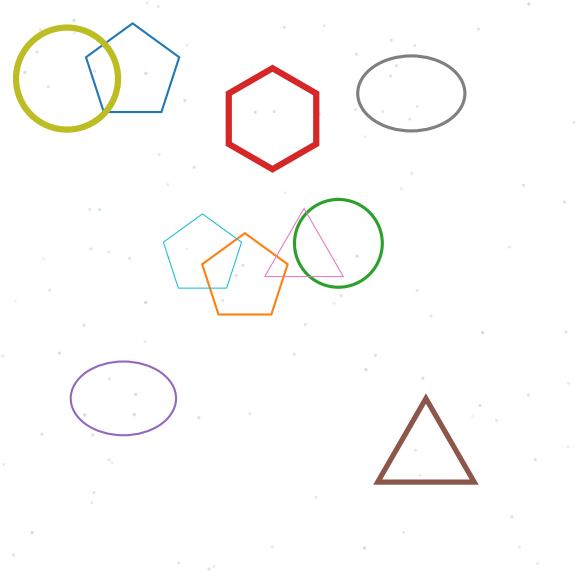[{"shape": "pentagon", "thickness": 1, "radius": 0.42, "center": [0.23, 0.874]}, {"shape": "pentagon", "thickness": 1, "radius": 0.39, "center": [0.424, 0.518]}, {"shape": "circle", "thickness": 1.5, "radius": 0.38, "center": [0.586, 0.578]}, {"shape": "hexagon", "thickness": 3, "radius": 0.44, "center": [0.472, 0.794]}, {"shape": "oval", "thickness": 1, "radius": 0.46, "center": [0.214, 0.309]}, {"shape": "triangle", "thickness": 2.5, "radius": 0.48, "center": [0.738, 0.213]}, {"shape": "triangle", "thickness": 0.5, "radius": 0.39, "center": [0.526, 0.56]}, {"shape": "oval", "thickness": 1.5, "radius": 0.46, "center": [0.712, 0.837]}, {"shape": "circle", "thickness": 3, "radius": 0.44, "center": [0.116, 0.863]}, {"shape": "pentagon", "thickness": 0.5, "radius": 0.36, "center": [0.351, 0.558]}]